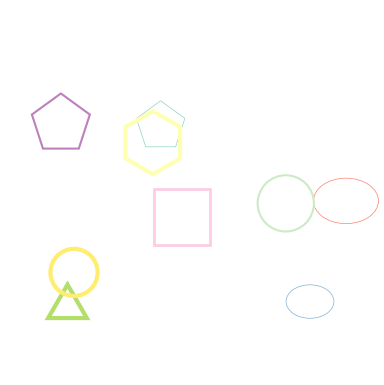[{"shape": "pentagon", "thickness": 0.5, "radius": 0.33, "center": [0.417, 0.672]}, {"shape": "hexagon", "thickness": 3, "radius": 0.41, "center": [0.397, 0.629]}, {"shape": "oval", "thickness": 0.5, "radius": 0.42, "center": [0.899, 0.478]}, {"shape": "oval", "thickness": 0.5, "radius": 0.31, "center": [0.805, 0.217]}, {"shape": "triangle", "thickness": 3, "radius": 0.29, "center": [0.175, 0.203]}, {"shape": "square", "thickness": 2, "radius": 0.37, "center": [0.473, 0.437]}, {"shape": "pentagon", "thickness": 1.5, "radius": 0.4, "center": [0.158, 0.678]}, {"shape": "circle", "thickness": 1.5, "radius": 0.37, "center": [0.742, 0.472]}, {"shape": "circle", "thickness": 3, "radius": 0.31, "center": [0.192, 0.292]}]